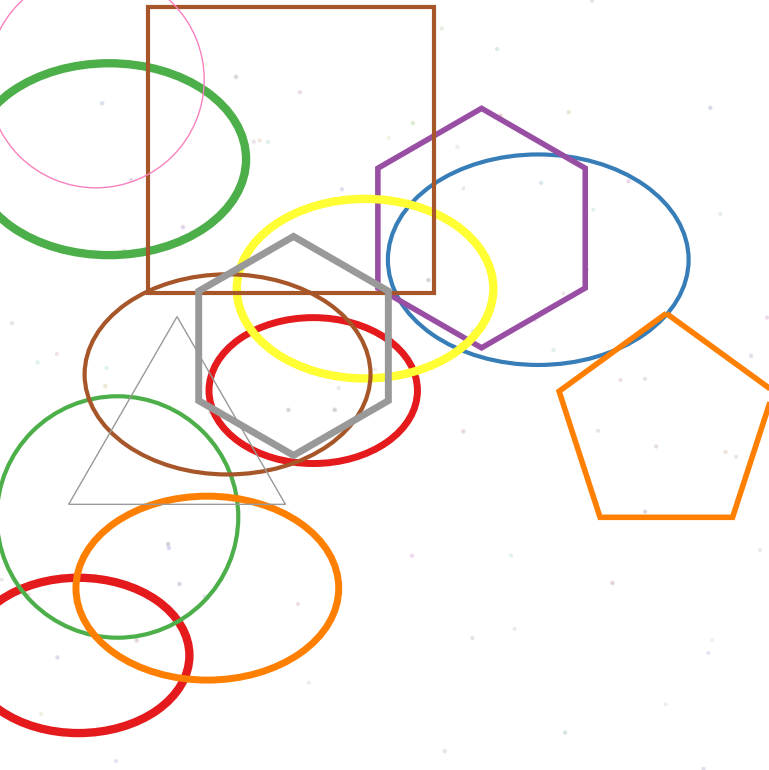[{"shape": "oval", "thickness": 3, "radius": 0.72, "center": [0.102, 0.149]}, {"shape": "oval", "thickness": 2.5, "radius": 0.68, "center": [0.407, 0.493]}, {"shape": "oval", "thickness": 1.5, "radius": 0.98, "center": [0.699, 0.663]}, {"shape": "circle", "thickness": 1.5, "radius": 0.78, "center": [0.153, 0.329]}, {"shape": "oval", "thickness": 3, "radius": 0.89, "center": [0.142, 0.793]}, {"shape": "hexagon", "thickness": 2, "radius": 0.78, "center": [0.625, 0.704]}, {"shape": "pentagon", "thickness": 2, "radius": 0.73, "center": [0.865, 0.447]}, {"shape": "oval", "thickness": 2.5, "radius": 0.85, "center": [0.269, 0.236]}, {"shape": "oval", "thickness": 3, "radius": 0.83, "center": [0.474, 0.625]}, {"shape": "square", "thickness": 1.5, "radius": 0.93, "center": [0.378, 0.805]}, {"shape": "oval", "thickness": 1.5, "radius": 0.93, "center": [0.296, 0.514]}, {"shape": "circle", "thickness": 0.5, "radius": 0.7, "center": [0.125, 0.897]}, {"shape": "hexagon", "thickness": 2.5, "radius": 0.71, "center": [0.381, 0.551]}, {"shape": "triangle", "thickness": 0.5, "radius": 0.81, "center": [0.23, 0.426]}]